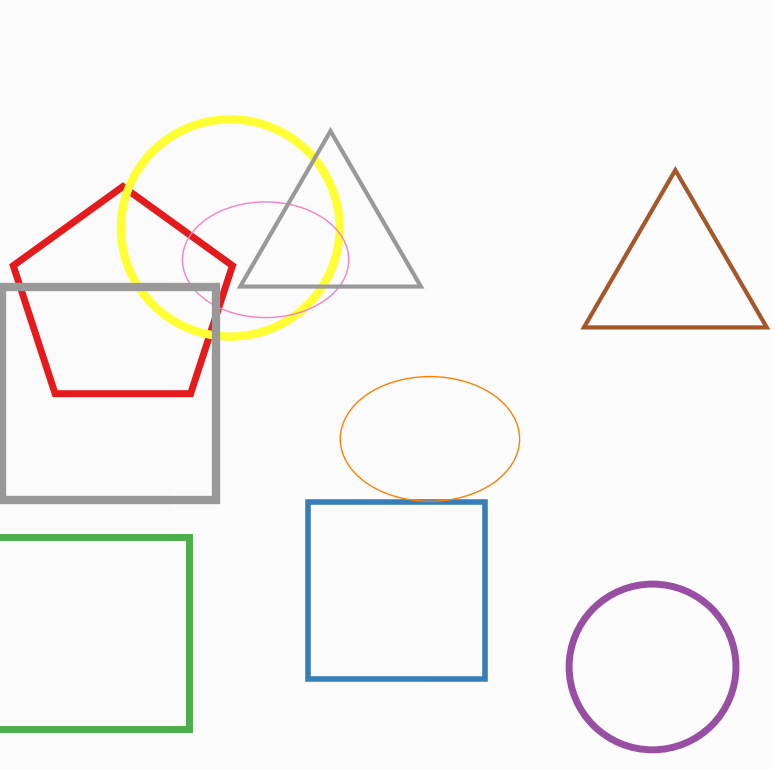[{"shape": "pentagon", "thickness": 2.5, "radius": 0.74, "center": [0.159, 0.609]}, {"shape": "square", "thickness": 2, "radius": 0.57, "center": [0.511, 0.233]}, {"shape": "square", "thickness": 2.5, "radius": 0.62, "center": [0.12, 0.178]}, {"shape": "circle", "thickness": 2.5, "radius": 0.54, "center": [0.842, 0.134]}, {"shape": "oval", "thickness": 0.5, "radius": 0.58, "center": [0.555, 0.43]}, {"shape": "circle", "thickness": 3, "radius": 0.71, "center": [0.297, 0.704]}, {"shape": "triangle", "thickness": 1.5, "radius": 0.68, "center": [0.871, 0.643]}, {"shape": "oval", "thickness": 0.5, "radius": 0.54, "center": [0.343, 0.663]}, {"shape": "square", "thickness": 3, "radius": 0.69, "center": [0.141, 0.489]}, {"shape": "triangle", "thickness": 1.5, "radius": 0.67, "center": [0.426, 0.695]}]